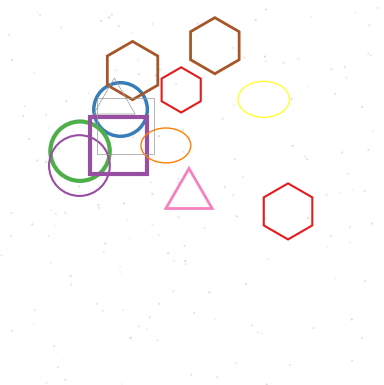[{"shape": "hexagon", "thickness": 1.5, "radius": 0.29, "center": [0.471, 0.766]}, {"shape": "hexagon", "thickness": 1.5, "radius": 0.36, "center": [0.748, 0.451]}, {"shape": "circle", "thickness": 2.5, "radius": 0.35, "center": [0.313, 0.716]}, {"shape": "circle", "thickness": 3, "radius": 0.39, "center": [0.208, 0.607]}, {"shape": "square", "thickness": 3, "radius": 0.37, "center": [0.309, 0.621]}, {"shape": "circle", "thickness": 1.5, "radius": 0.39, "center": [0.206, 0.57]}, {"shape": "oval", "thickness": 1, "radius": 0.32, "center": [0.431, 0.622]}, {"shape": "oval", "thickness": 1, "radius": 0.33, "center": [0.685, 0.742]}, {"shape": "hexagon", "thickness": 2, "radius": 0.36, "center": [0.558, 0.881]}, {"shape": "hexagon", "thickness": 2, "radius": 0.38, "center": [0.344, 0.817]}, {"shape": "triangle", "thickness": 2, "radius": 0.35, "center": [0.491, 0.493]}, {"shape": "triangle", "thickness": 0.5, "radius": 0.31, "center": [0.297, 0.735]}, {"shape": "square", "thickness": 0.5, "radius": 0.37, "center": [0.326, 0.672]}]